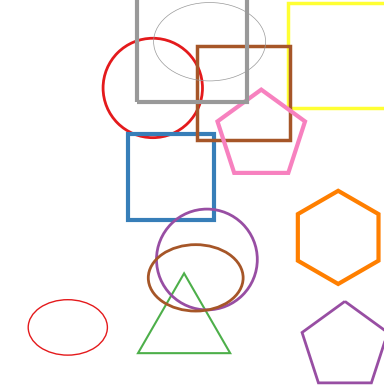[{"shape": "oval", "thickness": 1, "radius": 0.51, "center": [0.176, 0.15]}, {"shape": "circle", "thickness": 2, "radius": 0.65, "center": [0.397, 0.772]}, {"shape": "square", "thickness": 3, "radius": 0.56, "center": [0.444, 0.54]}, {"shape": "triangle", "thickness": 1.5, "radius": 0.69, "center": [0.478, 0.152]}, {"shape": "circle", "thickness": 2, "radius": 0.65, "center": [0.537, 0.326]}, {"shape": "pentagon", "thickness": 2, "radius": 0.58, "center": [0.896, 0.1]}, {"shape": "hexagon", "thickness": 3, "radius": 0.6, "center": [0.878, 0.383]}, {"shape": "square", "thickness": 2.5, "radius": 0.68, "center": [0.884, 0.855]}, {"shape": "oval", "thickness": 2, "radius": 0.62, "center": [0.508, 0.278]}, {"shape": "square", "thickness": 2.5, "radius": 0.61, "center": [0.633, 0.758]}, {"shape": "pentagon", "thickness": 3, "radius": 0.6, "center": [0.679, 0.648]}, {"shape": "square", "thickness": 3, "radius": 0.72, "center": [0.499, 0.879]}, {"shape": "oval", "thickness": 0.5, "radius": 0.73, "center": [0.544, 0.892]}]